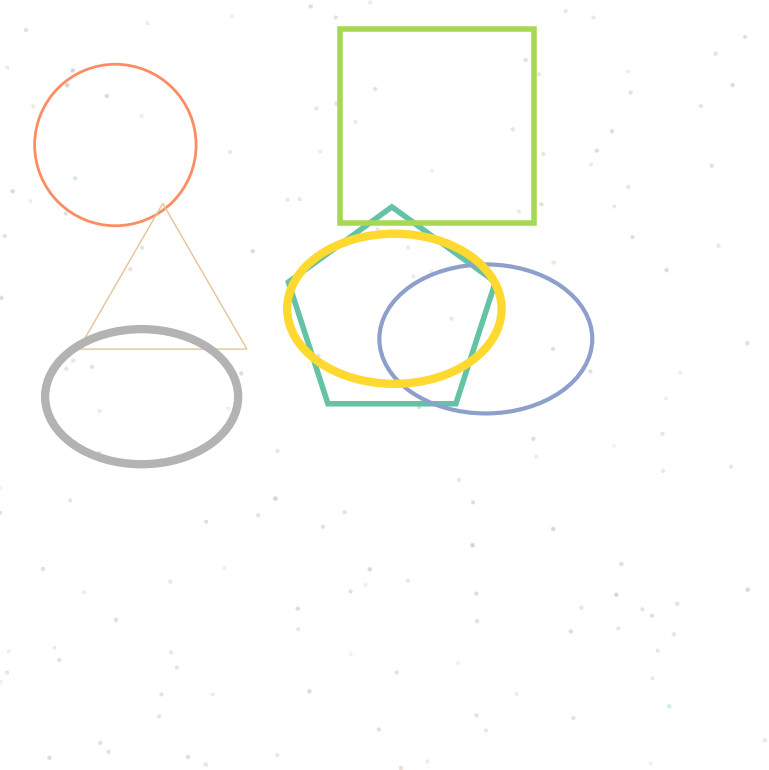[{"shape": "pentagon", "thickness": 2, "radius": 0.71, "center": [0.509, 0.59]}, {"shape": "circle", "thickness": 1, "radius": 0.52, "center": [0.15, 0.812]}, {"shape": "oval", "thickness": 1.5, "radius": 0.69, "center": [0.631, 0.56]}, {"shape": "square", "thickness": 2, "radius": 0.63, "center": [0.568, 0.836]}, {"shape": "oval", "thickness": 3, "radius": 0.7, "center": [0.512, 0.599]}, {"shape": "triangle", "thickness": 0.5, "radius": 0.63, "center": [0.211, 0.61]}, {"shape": "oval", "thickness": 3, "radius": 0.63, "center": [0.184, 0.485]}]